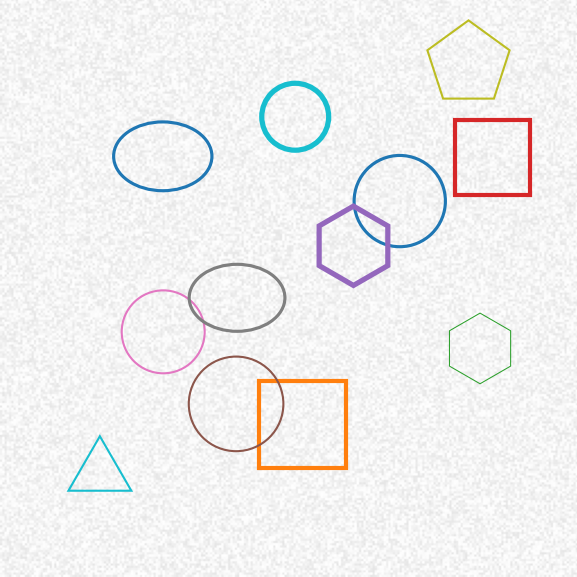[{"shape": "circle", "thickness": 1.5, "radius": 0.4, "center": [0.692, 0.651]}, {"shape": "oval", "thickness": 1.5, "radius": 0.43, "center": [0.282, 0.728]}, {"shape": "square", "thickness": 2, "radius": 0.37, "center": [0.524, 0.264]}, {"shape": "hexagon", "thickness": 0.5, "radius": 0.31, "center": [0.831, 0.396]}, {"shape": "square", "thickness": 2, "radius": 0.32, "center": [0.853, 0.726]}, {"shape": "hexagon", "thickness": 2.5, "radius": 0.34, "center": [0.612, 0.574]}, {"shape": "circle", "thickness": 1, "radius": 0.41, "center": [0.409, 0.3]}, {"shape": "circle", "thickness": 1, "radius": 0.36, "center": [0.283, 0.425]}, {"shape": "oval", "thickness": 1.5, "radius": 0.41, "center": [0.411, 0.483]}, {"shape": "pentagon", "thickness": 1, "radius": 0.37, "center": [0.811, 0.889]}, {"shape": "circle", "thickness": 2.5, "radius": 0.29, "center": [0.511, 0.797]}, {"shape": "triangle", "thickness": 1, "radius": 0.31, "center": [0.173, 0.181]}]